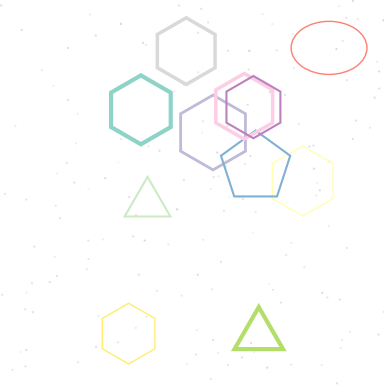[{"shape": "hexagon", "thickness": 3, "radius": 0.45, "center": [0.366, 0.715]}, {"shape": "hexagon", "thickness": 1, "radius": 0.45, "center": [0.786, 0.53]}, {"shape": "hexagon", "thickness": 2, "radius": 0.49, "center": [0.553, 0.656]}, {"shape": "oval", "thickness": 1, "radius": 0.49, "center": [0.855, 0.876]}, {"shape": "pentagon", "thickness": 1.5, "radius": 0.47, "center": [0.664, 0.566]}, {"shape": "triangle", "thickness": 3, "radius": 0.36, "center": [0.672, 0.13]}, {"shape": "hexagon", "thickness": 2.5, "radius": 0.43, "center": [0.634, 0.724]}, {"shape": "hexagon", "thickness": 2.5, "radius": 0.43, "center": [0.484, 0.867]}, {"shape": "hexagon", "thickness": 1.5, "radius": 0.4, "center": [0.658, 0.722]}, {"shape": "triangle", "thickness": 1.5, "radius": 0.34, "center": [0.383, 0.472]}, {"shape": "hexagon", "thickness": 1, "radius": 0.39, "center": [0.334, 0.133]}]